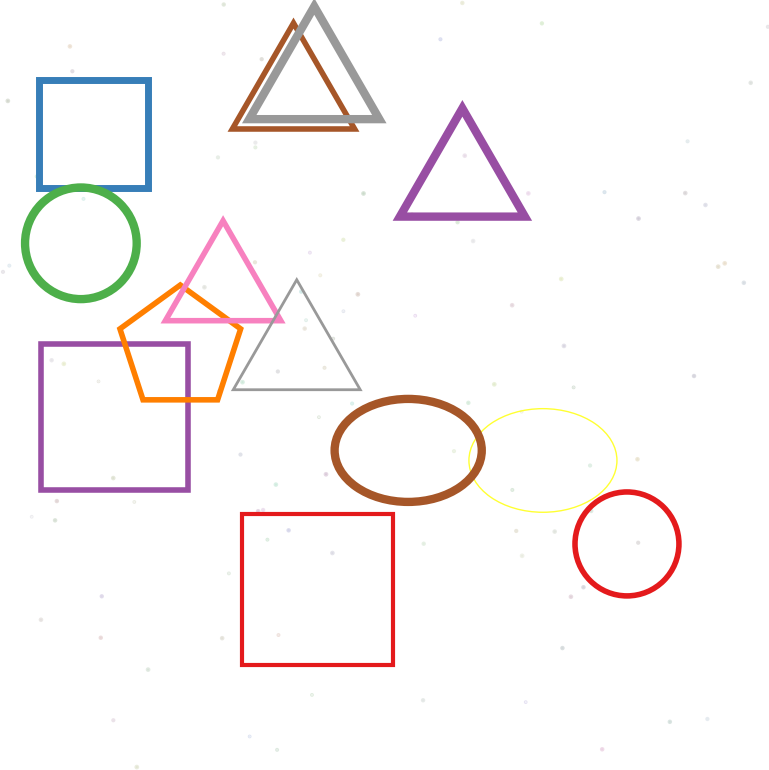[{"shape": "square", "thickness": 1.5, "radius": 0.49, "center": [0.412, 0.234]}, {"shape": "circle", "thickness": 2, "radius": 0.34, "center": [0.814, 0.294]}, {"shape": "square", "thickness": 2.5, "radius": 0.35, "center": [0.122, 0.826]}, {"shape": "circle", "thickness": 3, "radius": 0.36, "center": [0.105, 0.684]}, {"shape": "triangle", "thickness": 3, "radius": 0.47, "center": [0.6, 0.766]}, {"shape": "square", "thickness": 2, "radius": 0.48, "center": [0.148, 0.459]}, {"shape": "pentagon", "thickness": 2, "radius": 0.41, "center": [0.234, 0.547]}, {"shape": "oval", "thickness": 0.5, "radius": 0.48, "center": [0.705, 0.402]}, {"shape": "oval", "thickness": 3, "radius": 0.48, "center": [0.53, 0.415]}, {"shape": "triangle", "thickness": 2, "radius": 0.46, "center": [0.381, 0.878]}, {"shape": "triangle", "thickness": 2, "radius": 0.43, "center": [0.29, 0.627]}, {"shape": "triangle", "thickness": 3, "radius": 0.49, "center": [0.408, 0.894]}, {"shape": "triangle", "thickness": 1, "radius": 0.48, "center": [0.385, 0.541]}]